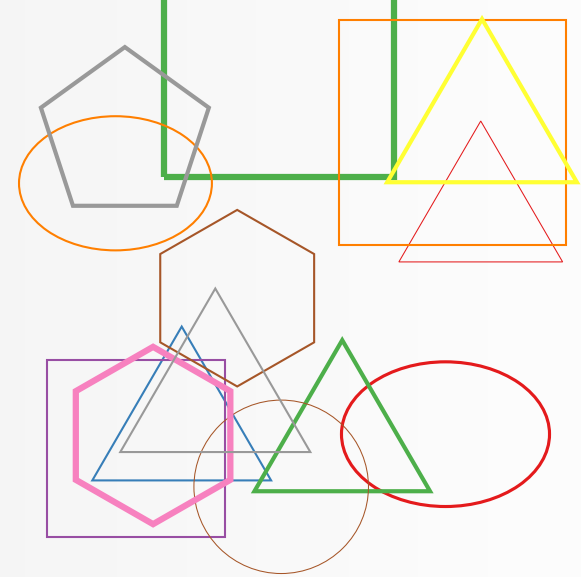[{"shape": "oval", "thickness": 1.5, "radius": 0.89, "center": [0.766, 0.247]}, {"shape": "triangle", "thickness": 0.5, "radius": 0.81, "center": [0.827, 0.627]}, {"shape": "triangle", "thickness": 1, "radius": 0.89, "center": [0.313, 0.256]}, {"shape": "triangle", "thickness": 2, "radius": 0.87, "center": [0.589, 0.236]}, {"shape": "square", "thickness": 3, "radius": 0.99, "center": [0.48, 0.89]}, {"shape": "square", "thickness": 1, "radius": 0.77, "center": [0.233, 0.223]}, {"shape": "oval", "thickness": 1, "radius": 0.83, "center": [0.199, 0.682]}, {"shape": "square", "thickness": 1, "radius": 0.98, "center": [0.779, 0.77]}, {"shape": "triangle", "thickness": 2, "radius": 0.94, "center": [0.829, 0.778]}, {"shape": "circle", "thickness": 0.5, "radius": 0.75, "center": [0.484, 0.156]}, {"shape": "hexagon", "thickness": 1, "radius": 0.76, "center": [0.408, 0.483]}, {"shape": "hexagon", "thickness": 3, "radius": 0.77, "center": [0.263, 0.245]}, {"shape": "triangle", "thickness": 1, "radius": 0.94, "center": [0.37, 0.311]}, {"shape": "pentagon", "thickness": 2, "radius": 0.76, "center": [0.215, 0.766]}]